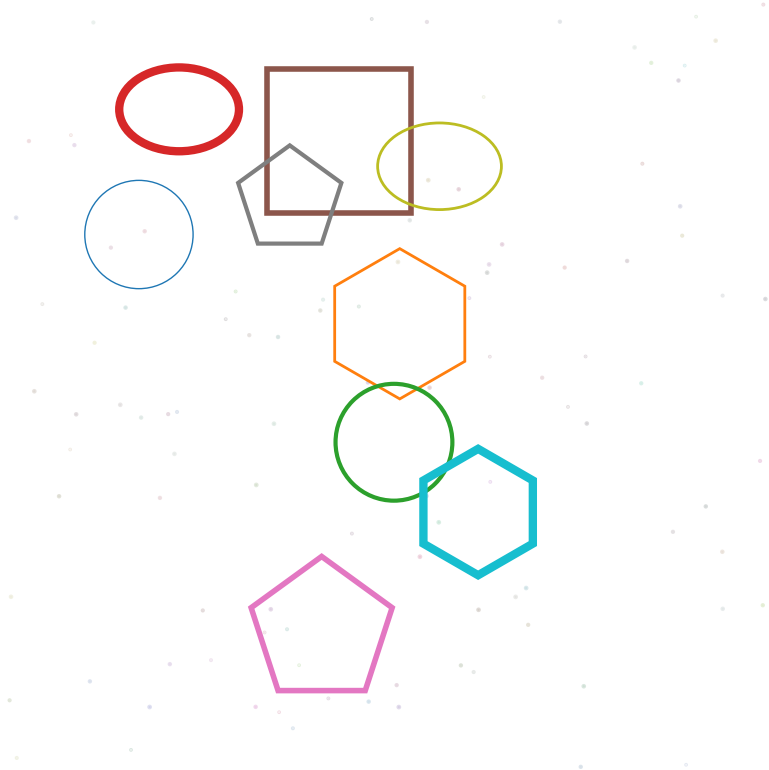[{"shape": "circle", "thickness": 0.5, "radius": 0.35, "center": [0.18, 0.695]}, {"shape": "hexagon", "thickness": 1, "radius": 0.49, "center": [0.519, 0.58]}, {"shape": "circle", "thickness": 1.5, "radius": 0.38, "center": [0.512, 0.426]}, {"shape": "oval", "thickness": 3, "radius": 0.39, "center": [0.233, 0.858]}, {"shape": "square", "thickness": 2, "radius": 0.47, "center": [0.44, 0.817]}, {"shape": "pentagon", "thickness": 2, "radius": 0.48, "center": [0.418, 0.181]}, {"shape": "pentagon", "thickness": 1.5, "radius": 0.35, "center": [0.376, 0.741]}, {"shape": "oval", "thickness": 1, "radius": 0.4, "center": [0.571, 0.784]}, {"shape": "hexagon", "thickness": 3, "radius": 0.41, "center": [0.621, 0.335]}]